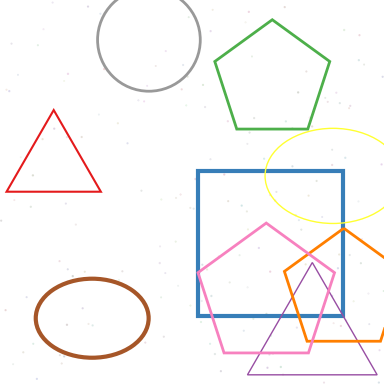[{"shape": "triangle", "thickness": 1.5, "radius": 0.71, "center": [0.14, 0.573]}, {"shape": "square", "thickness": 3, "radius": 0.94, "center": [0.703, 0.367]}, {"shape": "pentagon", "thickness": 2, "radius": 0.78, "center": [0.707, 0.792]}, {"shape": "triangle", "thickness": 1, "radius": 0.97, "center": [0.811, 0.124]}, {"shape": "pentagon", "thickness": 2, "radius": 0.81, "center": [0.893, 0.245]}, {"shape": "oval", "thickness": 1, "radius": 0.88, "center": [0.865, 0.543]}, {"shape": "oval", "thickness": 3, "radius": 0.73, "center": [0.239, 0.173]}, {"shape": "pentagon", "thickness": 2, "radius": 0.93, "center": [0.692, 0.234]}, {"shape": "circle", "thickness": 2, "radius": 0.67, "center": [0.387, 0.896]}]